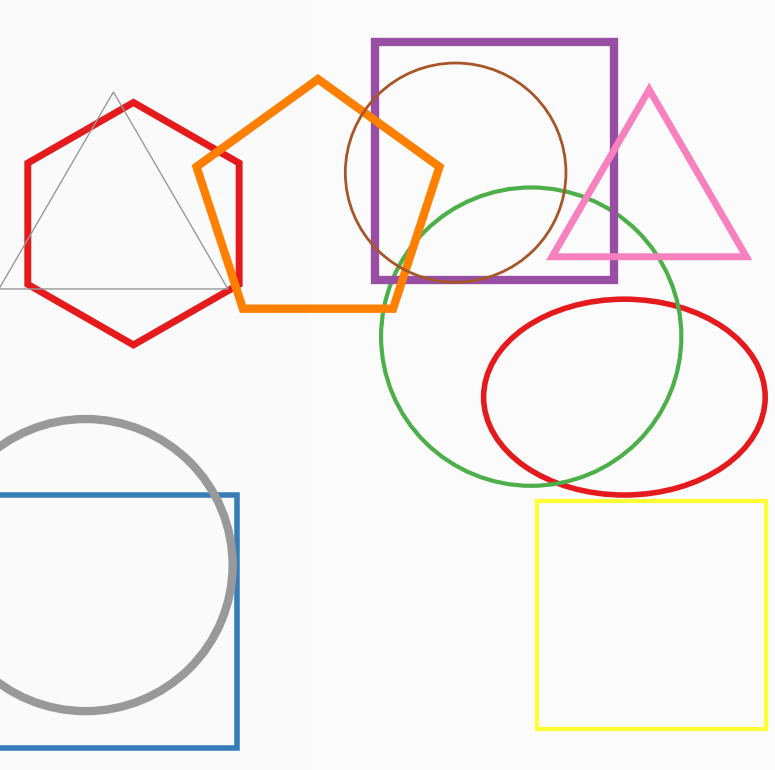[{"shape": "hexagon", "thickness": 2.5, "radius": 0.79, "center": [0.172, 0.709]}, {"shape": "oval", "thickness": 2, "radius": 0.91, "center": [0.806, 0.484]}, {"shape": "square", "thickness": 2, "radius": 0.82, "center": [0.141, 0.193]}, {"shape": "circle", "thickness": 1.5, "radius": 0.97, "center": [0.685, 0.563]}, {"shape": "square", "thickness": 3, "radius": 0.77, "center": [0.638, 0.791]}, {"shape": "pentagon", "thickness": 3, "radius": 0.82, "center": [0.41, 0.732]}, {"shape": "square", "thickness": 1.5, "radius": 0.74, "center": [0.84, 0.201]}, {"shape": "circle", "thickness": 1, "radius": 0.71, "center": [0.588, 0.776]}, {"shape": "triangle", "thickness": 2.5, "radius": 0.72, "center": [0.838, 0.739]}, {"shape": "triangle", "thickness": 0.5, "radius": 0.85, "center": [0.146, 0.71]}, {"shape": "circle", "thickness": 3, "radius": 0.95, "center": [0.11, 0.266]}]